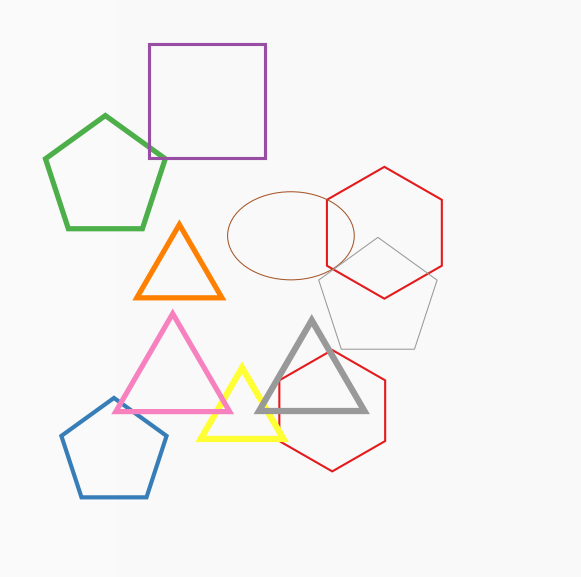[{"shape": "hexagon", "thickness": 1, "radius": 0.53, "center": [0.572, 0.288]}, {"shape": "hexagon", "thickness": 1, "radius": 0.57, "center": [0.661, 0.596]}, {"shape": "pentagon", "thickness": 2, "radius": 0.48, "center": [0.196, 0.215]}, {"shape": "pentagon", "thickness": 2.5, "radius": 0.54, "center": [0.181, 0.691]}, {"shape": "square", "thickness": 1.5, "radius": 0.5, "center": [0.356, 0.824]}, {"shape": "triangle", "thickness": 2.5, "radius": 0.42, "center": [0.309, 0.526]}, {"shape": "triangle", "thickness": 3, "radius": 0.41, "center": [0.417, 0.28]}, {"shape": "oval", "thickness": 0.5, "radius": 0.54, "center": [0.501, 0.591]}, {"shape": "triangle", "thickness": 2.5, "radius": 0.57, "center": [0.297, 0.343]}, {"shape": "pentagon", "thickness": 0.5, "radius": 0.54, "center": [0.65, 0.481]}, {"shape": "triangle", "thickness": 3, "radius": 0.52, "center": [0.536, 0.34]}]